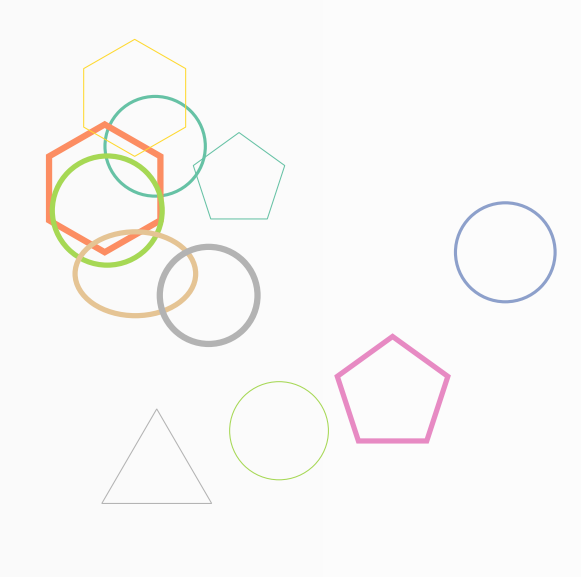[{"shape": "pentagon", "thickness": 0.5, "radius": 0.41, "center": [0.411, 0.687]}, {"shape": "circle", "thickness": 1.5, "radius": 0.43, "center": [0.267, 0.746]}, {"shape": "hexagon", "thickness": 3, "radius": 0.55, "center": [0.18, 0.673]}, {"shape": "circle", "thickness": 1.5, "radius": 0.43, "center": [0.869, 0.562]}, {"shape": "pentagon", "thickness": 2.5, "radius": 0.5, "center": [0.675, 0.316]}, {"shape": "circle", "thickness": 0.5, "radius": 0.42, "center": [0.48, 0.253]}, {"shape": "circle", "thickness": 2.5, "radius": 0.47, "center": [0.184, 0.635]}, {"shape": "hexagon", "thickness": 0.5, "radius": 0.51, "center": [0.232, 0.83]}, {"shape": "oval", "thickness": 2.5, "radius": 0.52, "center": [0.233, 0.525]}, {"shape": "triangle", "thickness": 0.5, "radius": 0.55, "center": [0.27, 0.182]}, {"shape": "circle", "thickness": 3, "radius": 0.42, "center": [0.359, 0.488]}]